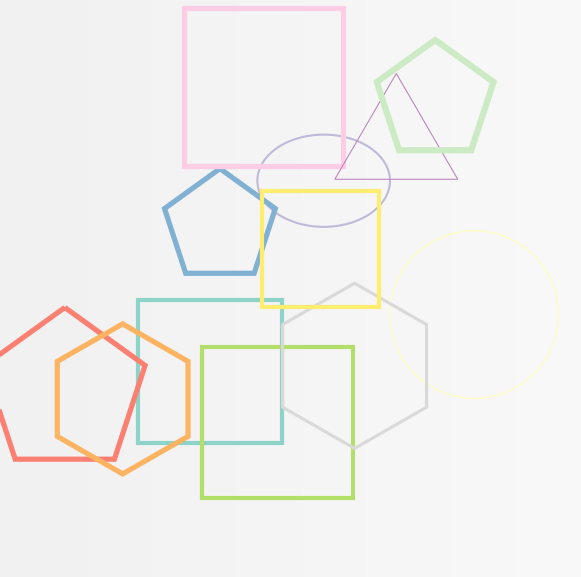[{"shape": "square", "thickness": 2, "radius": 0.62, "center": [0.361, 0.356]}, {"shape": "circle", "thickness": 0.5, "radius": 0.73, "center": [0.816, 0.454]}, {"shape": "oval", "thickness": 1, "radius": 0.57, "center": [0.557, 0.686]}, {"shape": "pentagon", "thickness": 2.5, "radius": 0.73, "center": [0.111, 0.321]}, {"shape": "pentagon", "thickness": 2.5, "radius": 0.5, "center": [0.378, 0.607]}, {"shape": "hexagon", "thickness": 2.5, "radius": 0.65, "center": [0.211, 0.308]}, {"shape": "square", "thickness": 2, "radius": 0.65, "center": [0.478, 0.268]}, {"shape": "square", "thickness": 2.5, "radius": 0.68, "center": [0.453, 0.849]}, {"shape": "hexagon", "thickness": 1.5, "radius": 0.72, "center": [0.61, 0.366]}, {"shape": "triangle", "thickness": 0.5, "radius": 0.61, "center": [0.682, 0.75]}, {"shape": "pentagon", "thickness": 3, "radius": 0.53, "center": [0.749, 0.824]}, {"shape": "square", "thickness": 2, "radius": 0.5, "center": [0.552, 0.569]}]